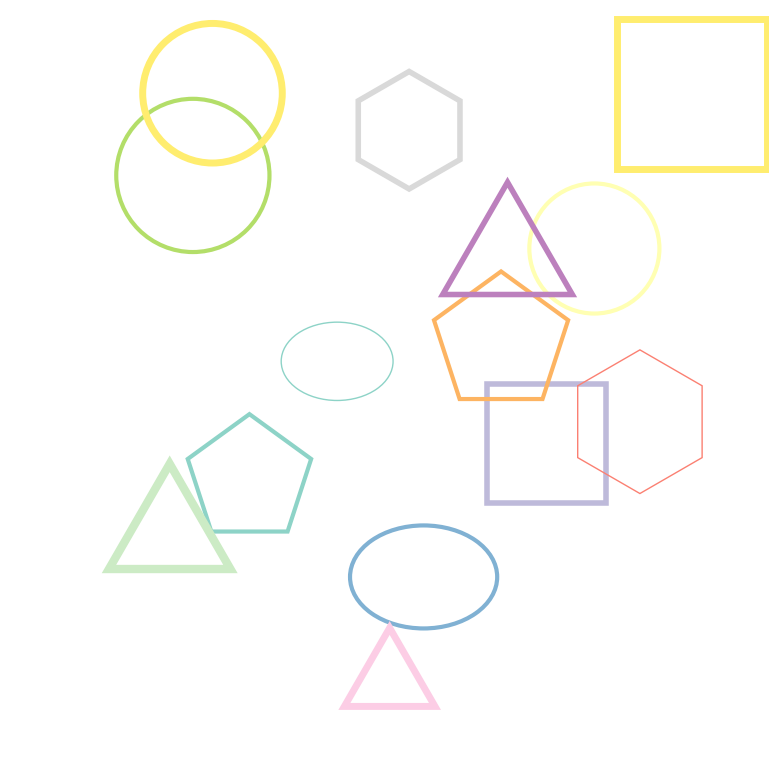[{"shape": "pentagon", "thickness": 1.5, "radius": 0.42, "center": [0.324, 0.378]}, {"shape": "oval", "thickness": 0.5, "radius": 0.36, "center": [0.438, 0.531]}, {"shape": "circle", "thickness": 1.5, "radius": 0.42, "center": [0.772, 0.677]}, {"shape": "square", "thickness": 2, "radius": 0.39, "center": [0.71, 0.424]}, {"shape": "hexagon", "thickness": 0.5, "radius": 0.47, "center": [0.831, 0.452]}, {"shape": "oval", "thickness": 1.5, "radius": 0.48, "center": [0.55, 0.251]}, {"shape": "pentagon", "thickness": 1.5, "radius": 0.46, "center": [0.651, 0.556]}, {"shape": "circle", "thickness": 1.5, "radius": 0.5, "center": [0.25, 0.772]}, {"shape": "triangle", "thickness": 2.5, "radius": 0.34, "center": [0.506, 0.117]}, {"shape": "hexagon", "thickness": 2, "radius": 0.38, "center": [0.531, 0.831]}, {"shape": "triangle", "thickness": 2, "radius": 0.49, "center": [0.659, 0.666]}, {"shape": "triangle", "thickness": 3, "radius": 0.46, "center": [0.22, 0.307]}, {"shape": "circle", "thickness": 2.5, "radius": 0.45, "center": [0.276, 0.879]}, {"shape": "square", "thickness": 2.5, "radius": 0.49, "center": [0.898, 0.878]}]